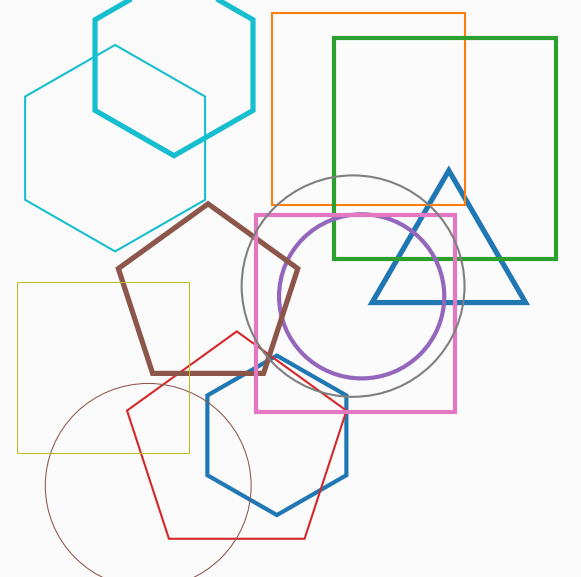[{"shape": "hexagon", "thickness": 2, "radius": 0.69, "center": [0.476, 0.245]}, {"shape": "triangle", "thickness": 2.5, "radius": 0.76, "center": [0.772, 0.551]}, {"shape": "square", "thickness": 1, "radius": 0.83, "center": [0.634, 0.811]}, {"shape": "square", "thickness": 2, "radius": 0.96, "center": [0.766, 0.741]}, {"shape": "pentagon", "thickness": 1, "radius": 0.99, "center": [0.407, 0.227]}, {"shape": "circle", "thickness": 2, "radius": 0.71, "center": [0.622, 0.486]}, {"shape": "circle", "thickness": 0.5, "radius": 0.89, "center": [0.255, 0.158]}, {"shape": "pentagon", "thickness": 2.5, "radius": 0.81, "center": [0.358, 0.484]}, {"shape": "square", "thickness": 2, "radius": 0.86, "center": [0.612, 0.456]}, {"shape": "circle", "thickness": 1, "radius": 0.96, "center": [0.607, 0.504]}, {"shape": "square", "thickness": 0.5, "radius": 0.74, "center": [0.177, 0.362]}, {"shape": "hexagon", "thickness": 2.5, "radius": 0.78, "center": [0.299, 0.886]}, {"shape": "hexagon", "thickness": 1, "radius": 0.89, "center": [0.198, 0.743]}]